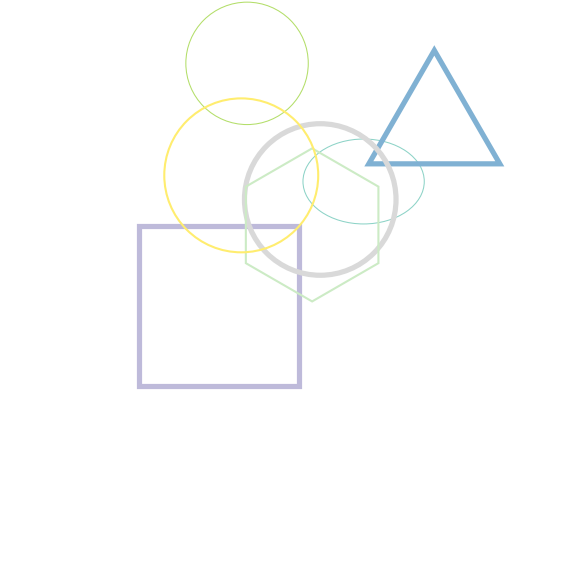[{"shape": "oval", "thickness": 0.5, "radius": 0.53, "center": [0.63, 0.685]}, {"shape": "square", "thickness": 2.5, "radius": 0.69, "center": [0.379, 0.469]}, {"shape": "triangle", "thickness": 2.5, "radius": 0.65, "center": [0.752, 0.781]}, {"shape": "circle", "thickness": 0.5, "radius": 0.53, "center": [0.428, 0.889]}, {"shape": "circle", "thickness": 2.5, "radius": 0.66, "center": [0.555, 0.654]}, {"shape": "hexagon", "thickness": 1, "radius": 0.66, "center": [0.54, 0.61]}, {"shape": "circle", "thickness": 1, "radius": 0.67, "center": [0.418, 0.695]}]